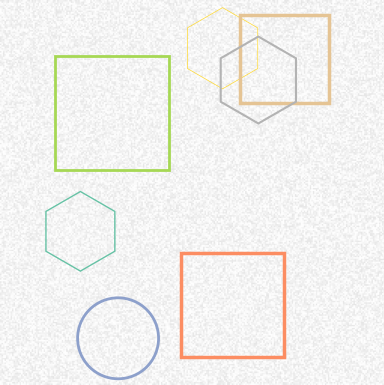[{"shape": "hexagon", "thickness": 1, "radius": 0.52, "center": [0.209, 0.399]}, {"shape": "square", "thickness": 2.5, "radius": 0.67, "center": [0.605, 0.207]}, {"shape": "circle", "thickness": 2, "radius": 0.53, "center": [0.307, 0.121]}, {"shape": "square", "thickness": 2, "radius": 0.74, "center": [0.291, 0.707]}, {"shape": "hexagon", "thickness": 0.5, "radius": 0.53, "center": [0.578, 0.875]}, {"shape": "square", "thickness": 2.5, "radius": 0.57, "center": [0.739, 0.847]}, {"shape": "hexagon", "thickness": 1.5, "radius": 0.56, "center": [0.671, 0.792]}]